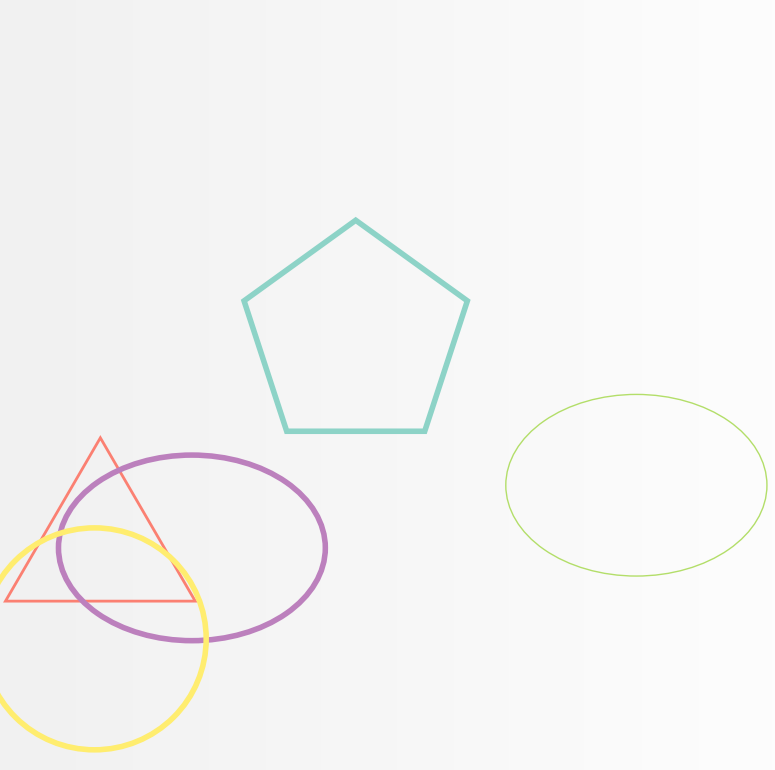[{"shape": "pentagon", "thickness": 2, "radius": 0.76, "center": [0.459, 0.562]}, {"shape": "triangle", "thickness": 1, "radius": 0.71, "center": [0.13, 0.29]}, {"shape": "oval", "thickness": 0.5, "radius": 0.84, "center": [0.821, 0.37]}, {"shape": "oval", "thickness": 2, "radius": 0.86, "center": [0.248, 0.288]}, {"shape": "circle", "thickness": 2, "radius": 0.72, "center": [0.122, 0.17]}]